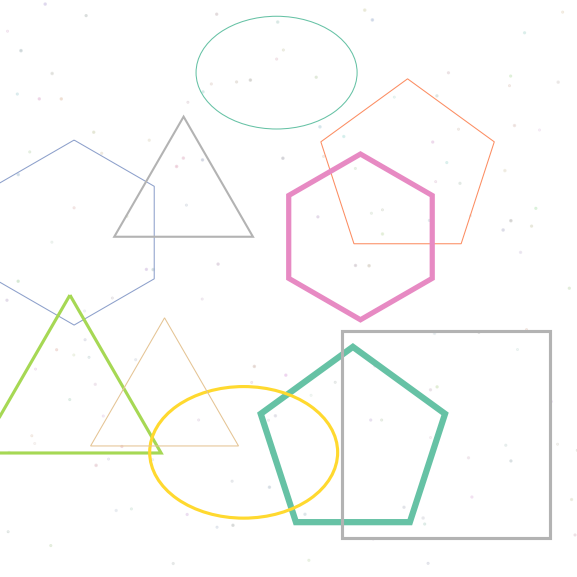[{"shape": "pentagon", "thickness": 3, "radius": 0.84, "center": [0.611, 0.231]}, {"shape": "oval", "thickness": 0.5, "radius": 0.7, "center": [0.479, 0.873]}, {"shape": "pentagon", "thickness": 0.5, "radius": 0.79, "center": [0.706, 0.705]}, {"shape": "hexagon", "thickness": 0.5, "radius": 0.8, "center": [0.128, 0.596]}, {"shape": "hexagon", "thickness": 2.5, "radius": 0.72, "center": [0.624, 0.589]}, {"shape": "triangle", "thickness": 1.5, "radius": 0.91, "center": [0.121, 0.306]}, {"shape": "oval", "thickness": 1.5, "radius": 0.81, "center": [0.422, 0.216]}, {"shape": "triangle", "thickness": 0.5, "radius": 0.74, "center": [0.285, 0.301]}, {"shape": "square", "thickness": 1.5, "radius": 0.9, "center": [0.772, 0.246]}, {"shape": "triangle", "thickness": 1, "radius": 0.69, "center": [0.318, 0.658]}]